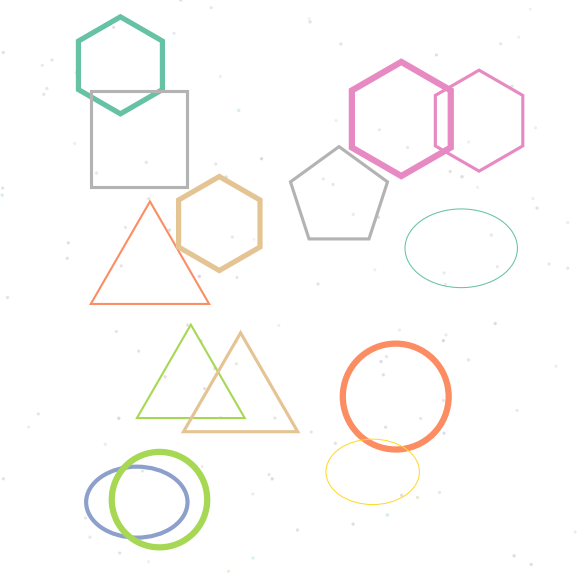[{"shape": "hexagon", "thickness": 2.5, "radius": 0.42, "center": [0.209, 0.886]}, {"shape": "oval", "thickness": 0.5, "radius": 0.49, "center": [0.799, 0.569]}, {"shape": "triangle", "thickness": 1, "radius": 0.59, "center": [0.26, 0.532]}, {"shape": "circle", "thickness": 3, "radius": 0.46, "center": [0.685, 0.312]}, {"shape": "oval", "thickness": 2, "radius": 0.44, "center": [0.237, 0.13]}, {"shape": "hexagon", "thickness": 1.5, "radius": 0.44, "center": [0.83, 0.79]}, {"shape": "hexagon", "thickness": 3, "radius": 0.49, "center": [0.695, 0.793]}, {"shape": "triangle", "thickness": 1, "radius": 0.54, "center": [0.33, 0.329]}, {"shape": "circle", "thickness": 3, "radius": 0.41, "center": [0.276, 0.134]}, {"shape": "oval", "thickness": 0.5, "radius": 0.4, "center": [0.645, 0.182]}, {"shape": "triangle", "thickness": 1.5, "radius": 0.57, "center": [0.417, 0.309]}, {"shape": "hexagon", "thickness": 2.5, "radius": 0.41, "center": [0.38, 0.612]}, {"shape": "square", "thickness": 1.5, "radius": 0.42, "center": [0.24, 0.759]}, {"shape": "pentagon", "thickness": 1.5, "radius": 0.44, "center": [0.587, 0.657]}]